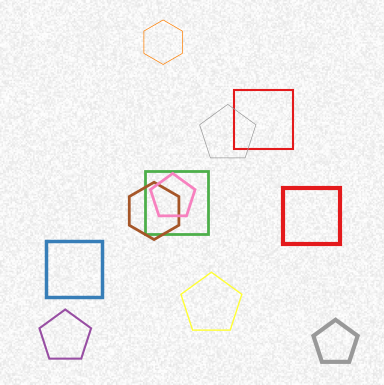[{"shape": "square", "thickness": 3, "radius": 0.37, "center": [0.81, 0.439]}, {"shape": "square", "thickness": 1.5, "radius": 0.38, "center": [0.685, 0.69]}, {"shape": "square", "thickness": 2.5, "radius": 0.36, "center": [0.192, 0.302]}, {"shape": "square", "thickness": 2, "radius": 0.41, "center": [0.459, 0.474]}, {"shape": "pentagon", "thickness": 1.5, "radius": 0.35, "center": [0.17, 0.126]}, {"shape": "hexagon", "thickness": 0.5, "radius": 0.29, "center": [0.424, 0.89]}, {"shape": "pentagon", "thickness": 1, "radius": 0.42, "center": [0.549, 0.21]}, {"shape": "hexagon", "thickness": 2, "radius": 0.37, "center": [0.4, 0.452]}, {"shape": "pentagon", "thickness": 2, "radius": 0.3, "center": [0.449, 0.489]}, {"shape": "pentagon", "thickness": 3, "radius": 0.3, "center": [0.872, 0.109]}, {"shape": "pentagon", "thickness": 0.5, "radius": 0.38, "center": [0.592, 0.652]}]